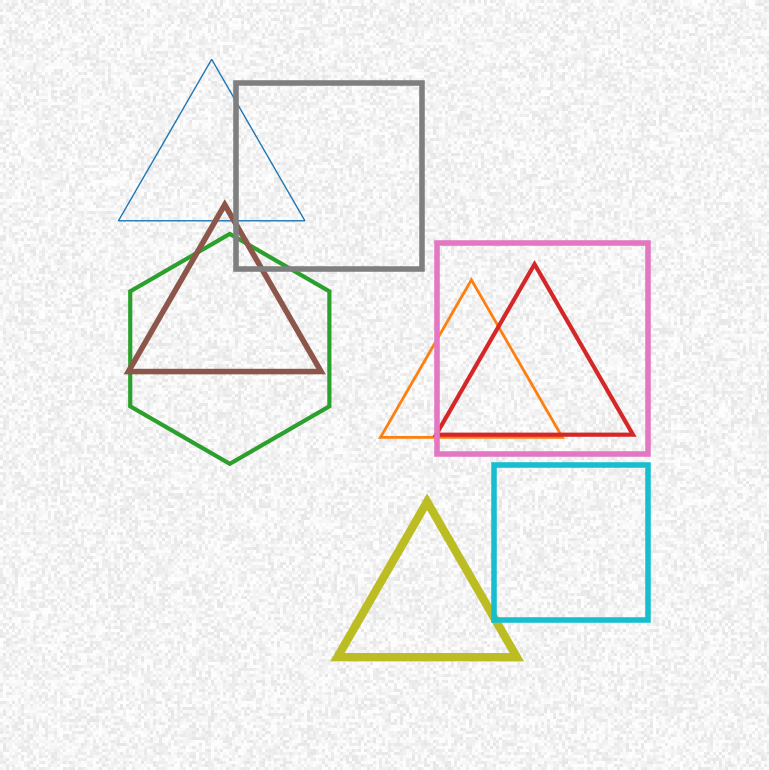[{"shape": "triangle", "thickness": 0.5, "radius": 0.7, "center": [0.275, 0.783]}, {"shape": "triangle", "thickness": 1, "radius": 0.68, "center": [0.612, 0.5]}, {"shape": "hexagon", "thickness": 1.5, "radius": 0.75, "center": [0.298, 0.547]}, {"shape": "triangle", "thickness": 1.5, "radius": 0.74, "center": [0.694, 0.509]}, {"shape": "triangle", "thickness": 2, "radius": 0.72, "center": [0.292, 0.59]}, {"shape": "square", "thickness": 2, "radius": 0.68, "center": [0.704, 0.547]}, {"shape": "square", "thickness": 2, "radius": 0.6, "center": [0.427, 0.772]}, {"shape": "triangle", "thickness": 3, "radius": 0.67, "center": [0.555, 0.214]}, {"shape": "square", "thickness": 2, "radius": 0.5, "center": [0.742, 0.296]}]